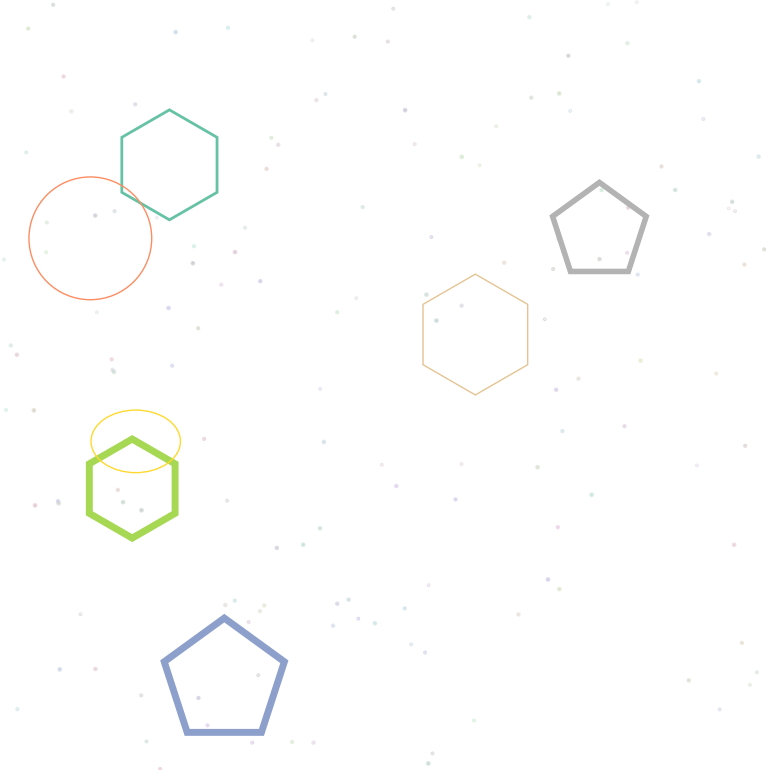[{"shape": "hexagon", "thickness": 1, "radius": 0.36, "center": [0.22, 0.786]}, {"shape": "circle", "thickness": 0.5, "radius": 0.4, "center": [0.117, 0.69]}, {"shape": "pentagon", "thickness": 2.5, "radius": 0.41, "center": [0.291, 0.115]}, {"shape": "hexagon", "thickness": 2.5, "radius": 0.32, "center": [0.172, 0.365]}, {"shape": "oval", "thickness": 0.5, "radius": 0.29, "center": [0.176, 0.427]}, {"shape": "hexagon", "thickness": 0.5, "radius": 0.39, "center": [0.617, 0.566]}, {"shape": "pentagon", "thickness": 2, "radius": 0.32, "center": [0.778, 0.699]}]